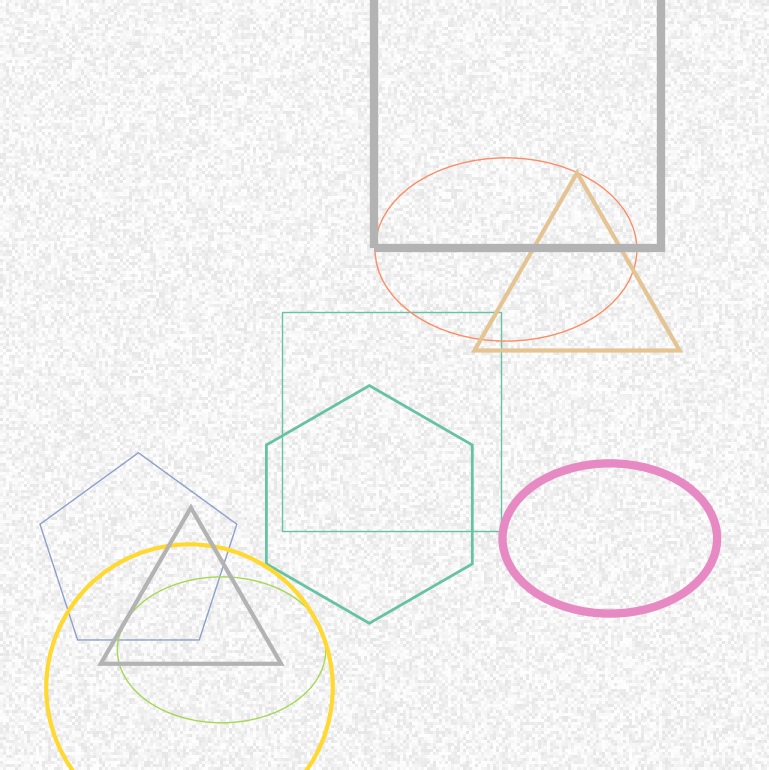[{"shape": "square", "thickness": 0.5, "radius": 0.71, "center": [0.509, 0.452]}, {"shape": "hexagon", "thickness": 1, "radius": 0.77, "center": [0.48, 0.345]}, {"shape": "oval", "thickness": 0.5, "radius": 0.85, "center": [0.657, 0.676]}, {"shape": "pentagon", "thickness": 0.5, "radius": 0.67, "center": [0.18, 0.278]}, {"shape": "oval", "thickness": 3, "radius": 0.7, "center": [0.792, 0.301]}, {"shape": "oval", "thickness": 0.5, "radius": 0.68, "center": [0.288, 0.156]}, {"shape": "circle", "thickness": 1.5, "radius": 0.93, "center": [0.246, 0.107]}, {"shape": "triangle", "thickness": 1.5, "radius": 0.77, "center": [0.749, 0.622]}, {"shape": "square", "thickness": 3, "radius": 0.93, "center": [0.672, 0.864]}, {"shape": "triangle", "thickness": 1.5, "radius": 0.68, "center": [0.248, 0.206]}]